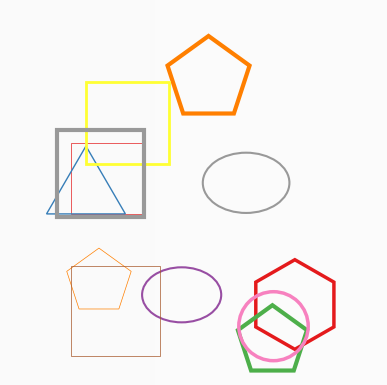[{"shape": "square", "thickness": 0.5, "radius": 0.46, "center": [0.276, 0.538]}, {"shape": "hexagon", "thickness": 2.5, "radius": 0.58, "center": [0.761, 0.209]}, {"shape": "triangle", "thickness": 1, "radius": 0.59, "center": [0.222, 0.503]}, {"shape": "pentagon", "thickness": 3, "radius": 0.47, "center": [0.703, 0.113]}, {"shape": "oval", "thickness": 1.5, "radius": 0.51, "center": [0.469, 0.234]}, {"shape": "pentagon", "thickness": 3, "radius": 0.56, "center": [0.538, 0.795]}, {"shape": "pentagon", "thickness": 0.5, "radius": 0.44, "center": [0.255, 0.268]}, {"shape": "square", "thickness": 2, "radius": 0.53, "center": [0.329, 0.68]}, {"shape": "square", "thickness": 0.5, "radius": 0.58, "center": [0.298, 0.192]}, {"shape": "circle", "thickness": 2.5, "radius": 0.45, "center": [0.706, 0.153]}, {"shape": "square", "thickness": 3, "radius": 0.56, "center": [0.259, 0.55]}, {"shape": "oval", "thickness": 1.5, "radius": 0.56, "center": [0.635, 0.525]}]